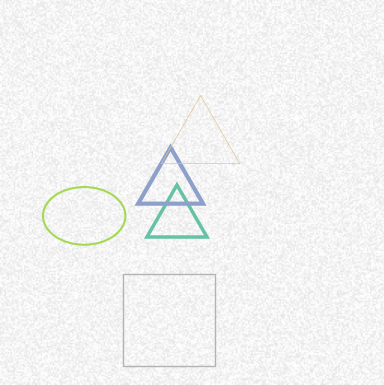[{"shape": "triangle", "thickness": 2.5, "radius": 0.45, "center": [0.46, 0.429]}, {"shape": "triangle", "thickness": 3, "radius": 0.49, "center": [0.443, 0.52]}, {"shape": "oval", "thickness": 1.5, "radius": 0.54, "center": [0.219, 0.439]}, {"shape": "triangle", "thickness": 0.5, "radius": 0.59, "center": [0.521, 0.634]}, {"shape": "square", "thickness": 1, "radius": 0.6, "center": [0.438, 0.17]}]